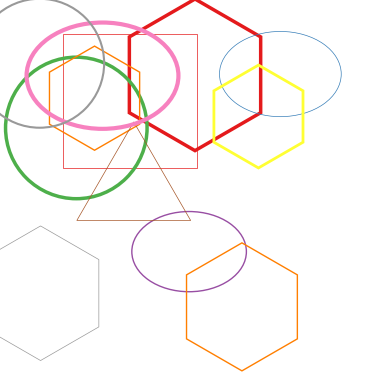[{"shape": "hexagon", "thickness": 2.5, "radius": 0.98, "center": [0.507, 0.806]}, {"shape": "square", "thickness": 0.5, "radius": 0.87, "center": [0.337, 0.738]}, {"shape": "oval", "thickness": 0.5, "radius": 0.79, "center": [0.728, 0.808]}, {"shape": "circle", "thickness": 2.5, "radius": 0.92, "center": [0.198, 0.668]}, {"shape": "oval", "thickness": 1, "radius": 0.74, "center": [0.491, 0.346]}, {"shape": "hexagon", "thickness": 1, "radius": 0.83, "center": [0.628, 0.203]}, {"shape": "hexagon", "thickness": 1, "radius": 0.68, "center": [0.246, 0.745]}, {"shape": "hexagon", "thickness": 2, "radius": 0.67, "center": [0.671, 0.697]}, {"shape": "triangle", "thickness": 0.5, "radius": 0.85, "center": [0.347, 0.513]}, {"shape": "oval", "thickness": 3, "radius": 0.99, "center": [0.266, 0.803]}, {"shape": "circle", "thickness": 1.5, "radius": 0.84, "center": [0.103, 0.836]}, {"shape": "hexagon", "thickness": 0.5, "radius": 0.87, "center": [0.105, 0.238]}]